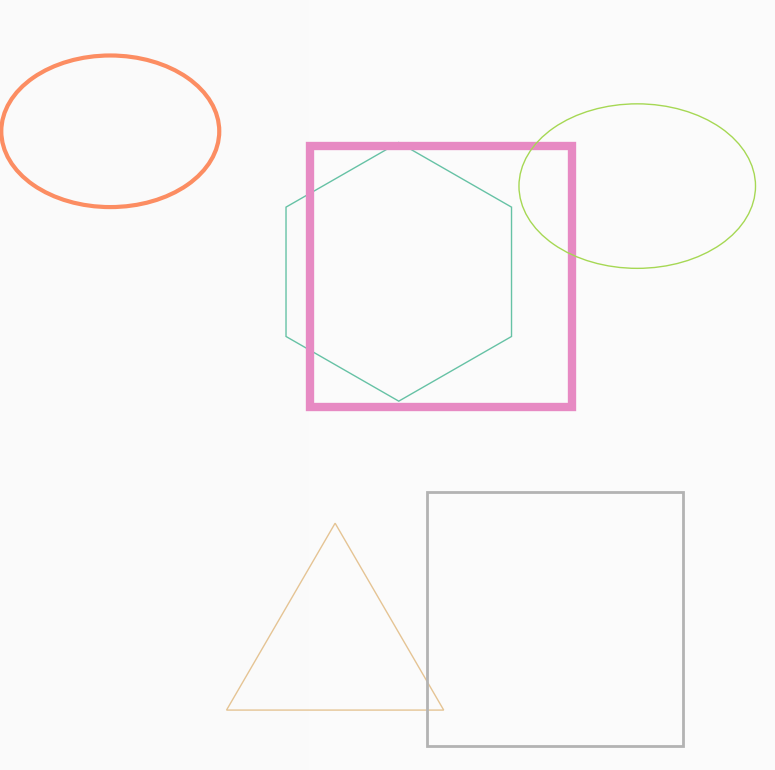[{"shape": "hexagon", "thickness": 0.5, "radius": 0.84, "center": [0.515, 0.647]}, {"shape": "oval", "thickness": 1.5, "radius": 0.7, "center": [0.142, 0.829]}, {"shape": "square", "thickness": 3, "radius": 0.85, "center": [0.569, 0.641]}, {"shape": "oval", "thickness": 0.5, "radius": 0.76, "center": [0.822, 0.758]}, {"shape": "triangle", "thickness": 0.5, "radius": 0.81, "center": [0.432, 0.159]}, {"shape": "square", "thickness": 1, "radius": 0.82, "center": [0.716, 0.196]}]